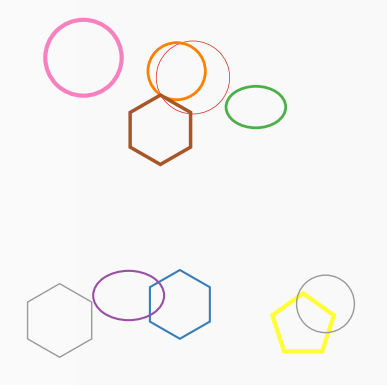[{"shape": "circle", "thickness": 0.5, "radius": 0.47, "center": [0.498, 0.799]}, {"shape": "hexagon", "thickness": 1.5, "radius": 0.45, "center": [0.464, 0.209]}, {"shape": "oval", "thickness": 2, "radius": 0.38, "center": [0.66, 0.722]}, {"shape": "oval", "thickness": 1.5, "radius": 0.46, "center": [0.332, 0.232]}, {"shape": "circle", "thickness": 2, "radius": 0.37, "center": [0.456, 0.815]}, {"shape": "pentagon", "thickness": 3, "radius": 0.42, "center": [0.782, 0.155]}, {"shape": "hexagon", "thickness": 2.5, "radius": 0.45, "center": [0.414, 0.663]}, {"shape": "circle", "thickness": 3, "radius": 0.49, "center": [0.215, 0.85]}, {"shape": "hexagon", "thickness": 1, "radius": 0.48, "center": [0.154, 0.168]}, {"shape": "circle", "thickness": 1, "radius": 0.37, "center": [0.84, 0.211]}]